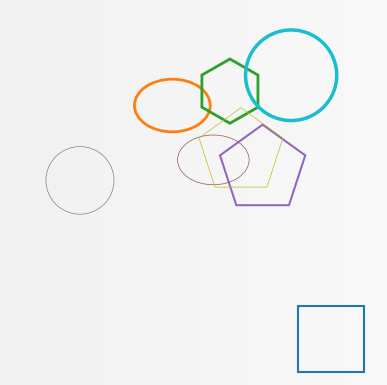[{"shape": "square", "thickness": 1.5, "radius": 0.43, "center": [0.854, 0.12]}, {"shape": "oval", "thickness": 2, "radius": 0.49, "center": [0.445, 0.726]}, {"shape": "hexagon", "thickness": 2, "radius": 0.42, "center": [0.593, 0.763]}, {"shape": "pentagon", "thickness": 1.5, "radius": 0.58, "center": [0.678, 0.561]}, {"shape": "oval", "thickness": 0.5, "radius": 0.46, "center": [0.551, 0.585]}, {"shape": "circle", "thickness": 0.5, "radius": 0.44, "center": [0.206, 0.531]}, {"shape": "pentagon", "thickness": 0.5, "radius": 0.57, "center": [0.622, 0.606]}, {"shape": "circle", "thickness": 2.5, "radius": 0.59, "center": [0.751, 0.805]}]